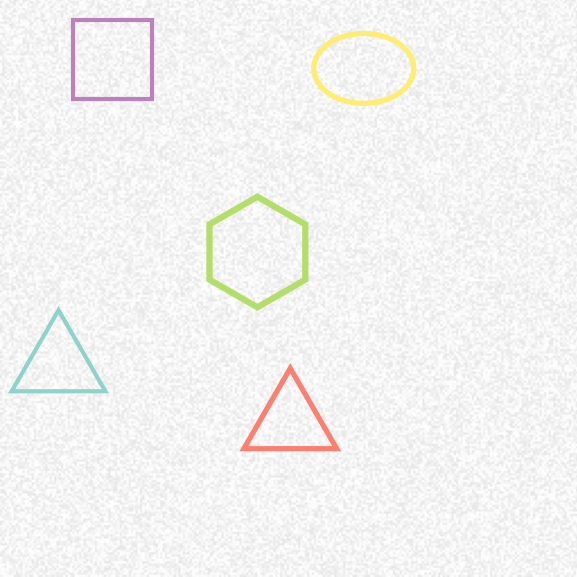[{"shape": "triangle", "thickness": 2, "radius": 0.47, "center": [0.101, 0.368]}, {"shape": "triangle", "thickness": 2.5, "radius": 0.46, "center": [0.503, 0.269]}, {"shape": "hexagon", "thickness": 3, "radius": 0.48, "center": [0.446, 0.563]}, {"shape": "square", "thickness": 2, "radius": 0.34, "center": [0.195, 0.896]}, {"shape": "oval", "thickness": 2.5, "radius": 0.43, "center": [0.63, 0.881]}]